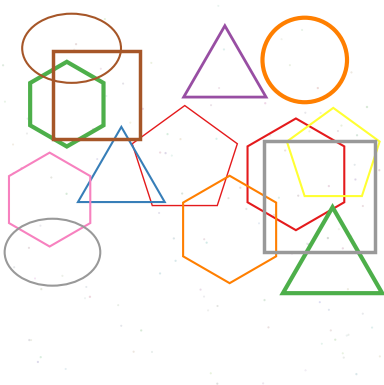[{"shape": "pentagon", "thickness": 1, "radius": 0.72, "center": [0.48, 0.582]}, {"shape": "hexagon", "thickness": 1.5, "radius": 0.73, "center": [0.769, 0.547]}, {"shape": "triangle", "thickness": 1.5, "radius": 0.65, "center": [0.315, 0.54]}, {"shape": "hexagon", "thickness": 3, "radius": 0.55, "center": [0.174, 0.729]}, {"shape": "triangle", "thickness": 3, "radius": 0.74, "center": [0.864, 0.313]}, {"shape": "triangle", "thickness": 2, "radius": 0.62, "center": [0.584, 0.81]}, {"shape": "hexagon", "thickness": 1.5, "radius": 0.7, "center": [0.596, 0.404]}, {"shape": "circle", "thickness": 3, "radius": 0.55, "center": [0.792, 0.844]}, {"shape": "pentagon", "thickness": 1.5, "radius": 0.63, "center": [0.866, 0.593]}, {"shape": "oval", "thickness": 1.5, "radius": 0.64, "center": [0.186, 0.875]}, {"shape": "square", "thickness": 2.5, "radius": 0.57, "center": [0.251, 0.753]}, {"shape": "hexagon", "thickness": 1.5, "radius": 0.61, "center": [0.129, 0.482]}, {"shape": "square", "thickness": 2.5, "radius": 0.72, "center": [0.829, 0.491]}, {"shape": "oval", "thickness": 1.5, "radius": 0.62, "center": [0.136, 0.345]}]